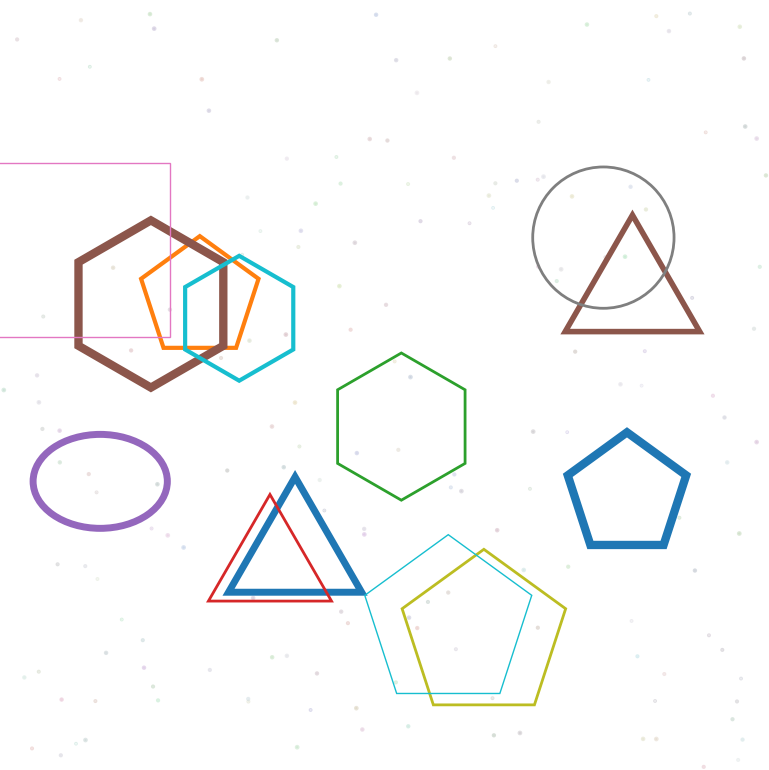[{"shape": "triangle", "thickness": 2.5, "radius": 0.5, "center": [0.383, 0.281]}, {"shape": "pentagon", "thickness": 3, "radius": 0.4, "center": [0.814, 0.358]}, {"shape": "pentagon", "thickness": 1.5, "radius": 0.4, "center": [0.259, 0.613]}, {"shape": "hexagon", "thickness": 1, "radius": 0.48, "center": [0.521, 0.446]}, {"shape": "triangle", "thickness": 1, "radius": 0.46, "center": [0.351, 0.266]}, {"shape": "oval", "thickness": 2.5, "radius": 0.44, "center": [0.13, 0.375]}, {"shape": "hexagon", "thickness": 3, "radius": 0.54, "center": [0.196, 0.605]}, {"shape": "triangle", "thickness": 2, "radius": 0.5, "center": [0.821, 0.62]}, {"shape": "square", "thickness": 0.5, "radius": 0.56, "center": [0.108, 0.676]}, {"shape": "circle", "thickness": 1, "radius": 0.46, "center": [0.784, 0.691]}, {"shape": "pentagon", "thickness": 1, "radius": 0.56, "center": [0.628, 0.175]}, {"shape": "pentagon", "thickness": 0.5, "radius": 0.57, "center": [0.582, 0.192]}, {"shape": "hexagon", "thickness": 1.5, "radius": 0.41, "center": [0.311, 0.587]}]